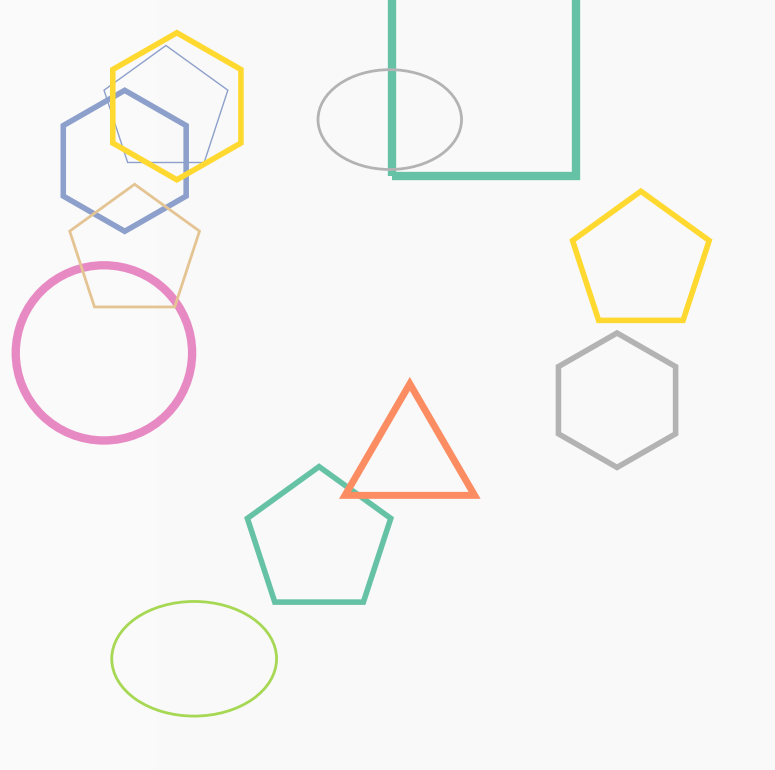[{"shape": "pentagon", "thickness": 2, "radius": 0.49, "center": [0.412, 0.297]}, {"shape": "square", "thickness": 3, "radius": 0.59, "center": [0.624, 0.89]}, {"shape": "triangle", "thickness": 2.5, "radius": 0.48, "center": [0.529, 0.405]}, {"shape": "pentagon", "thickness": 0.5, "radius": 0.42, "center": [0.214, 0.857]}, {"shape": "hexagon", "thickness": 2, "radius": 0.46, "center": [0.161, 0.791]}, {"shape": "circle", "thickness": 3, "radius": 0.57, "center": [0.134, 0.542]}, {"shape": "oval", "thickness": 1, "radius": 0.53, "center": [0.251, 0.144]}, {"shape": "pentagon", "thickness": 2, "radius": 0.46, "center": [0.827, 0.659]}, {"shape": "hexagon", "thickness": 2, "radius": 0.48, "center": [0.228, 0.862]}, {"shape": "pentagon", "thickness": 1, "radius": 0.44, "center": [0.174, 0.673]}, {"shape": "oval", "thickness": 1, "radius": 0.46, "center": [0.503, 0.845]}, {"shape": "hexagon", "thickness": 2, "radius": 0.44, "center": [0.796, 0.48]}]